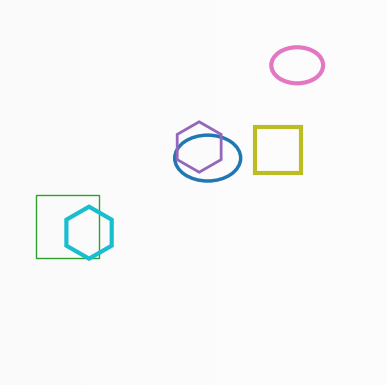[{"shape": "oval", "thickness": 2.5, "radius": 0.43, "center": [0.536, 0.589]}, {"shape": "square", "thickness": 1, "radius": 0.41, "center": [0.174, 0.412]}, {"shape": "hexagon", "thickness": 2, "radius": 0.33, "center": [0.514, 0.618]}, {"shape": "oval", "thickness": 3, "radius": 0.33, "center": [0.767, 0.83]}, {"shape": "square", "thickness": 3, "radius": 0.3, "center": [0.718, 0.61]}, {"shape": "hexagon", "thickness": 3, "radius": 0.34, "center": [0.23, 0.396]}]